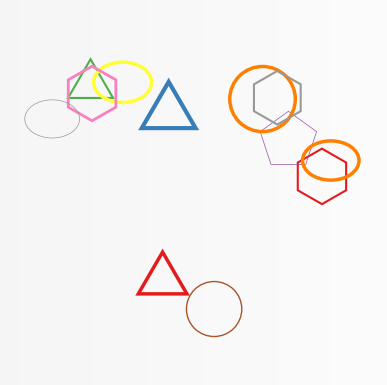[{"shape": "triangle", "thickness": 2.5, "radius": 0.36, "center": [0.42, 0.273]}, {"shape": "hexagon", "thickness": 1.5, "radius": 0.36, "center": [0.831, 0.542]}, {"shape": "triangle", "thickness": 3, "radius": 0.4, "center": [0.435, 0.707]}, {"shape": "triangle", "thickness": 1.5, "radius": 0.34, "center": [0.234, 0.779]}, {"shape": "pentagon", "thickness": 0.5, "radius": 0.38, "center": [0.744, 0.635]}, {"shape": "circle", "thickness": 2.5, "radius": 0.42, "center": [0.678, 0.743]}, {"shape": "oval", "thickness": 2.5, "radius": 0.36, "center": [0.854, 0.583]}, {"shape": "oval", "thickness": 2.5, "radius": 0.37, "center": [0.316, 0.786]}, {"shape": "circle", "thickness": 1, "radius": 0.36, "center": [0.553, 0.197]}, {"shape": "hexagon", "thickness": 2, "radius": 0.35, "center": [0.238, 0.757]}, {"shape": "hexagon", "thickness": 1.5, "radius": 0.35, "center": [0.716, 0.746]}, {"shape": "oval", "thickness": 0.5, "radius": 0.35, "center": [0.135, 0.691]}]